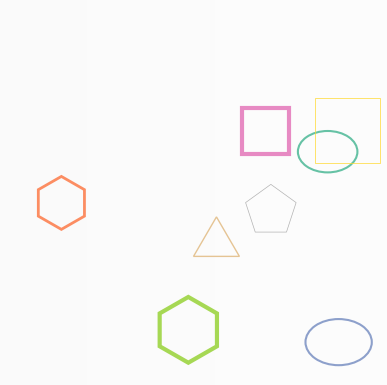[{"shape": "oval", "thickness": 1.5, "radius": 0.38, "center": [0.846, 0.606]}, {"shape": "hexagon", "thickness": 2, "radius": 0.34, "center": [0.158, 0.473]}, {"shape": "oval", "thickness": 1.5, "radius": 0.43, "center": [0.874, 0.111]}, {"shape": "square", "thickness": 3, "radius": 0.3, "center": [0.685, 0.659]}, {"shape": "hexagon", "thickness": 3, "radius": 0.43, "center": [0.486, 0.143]}, {"shape": "square", "thickness": 0.5, "radius": 0.42, "center": [0.897, 0.661]}, {"shape": "triangle", "thickness": 1, "radius": 0.34, "center": [0.559, 0.368]}, {"shape": "pentagon", "thickness": 0.5, "radius": 0.34, "center": [0.699, 0.453]}]